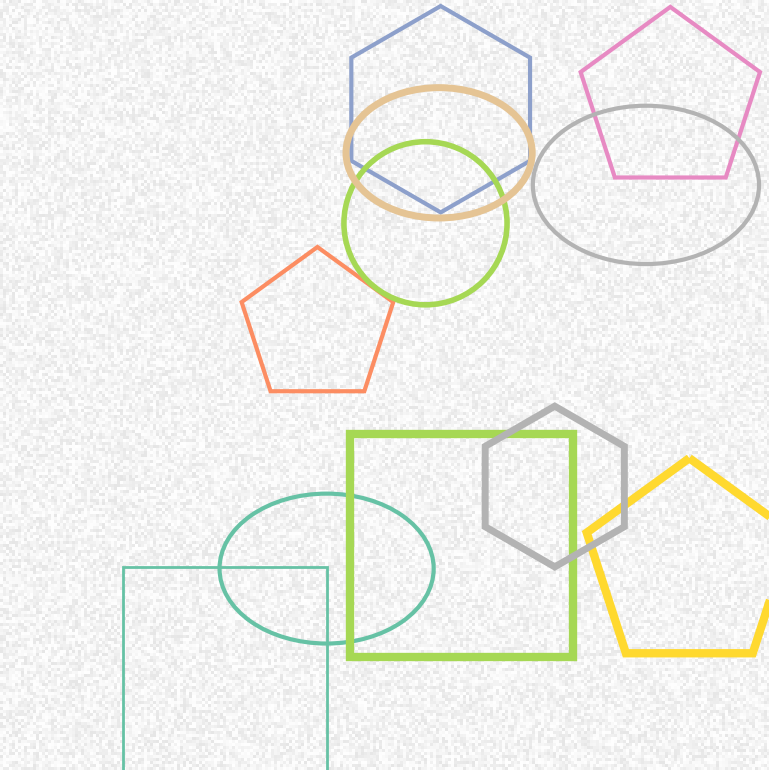[{"shape": "oval", "thickness": 1.5, "radius": 0.7, "center": [0.424, 0.262]}, {"shape": "square", "thickness": 1, "radius": 0.66, "center": [0.293, 0.13]}, {"shape": "pentagon", "thickness": 1.5, "radius": 0.52, "center": [0.412, 0.576]}, {"shape": "hexagon", "thickness": 1.5, "radius": 0.67, "center": [0.572, 0.858]}, {"shape": "pentagon", "thickness": 1.5, "radius": 0.61, "center": [0.871, 0.869]}, {"shape": "square", "thickness": 3, "radius": 0.72, "center": [0.599, 0.291]}, {"shape": "circle", "thickness": 2, "radius": 0.53, "center": [0.553, 0.71]}, {"shape": "pentagon", "thickness": 3, "radius": 0.7, "center": [0.895, 0.265]}, {"shape": "oval", "thickness": 2.5, "radius": 0.6, "center": [0.57, 0.802]}, {"shape": "hexagon", "thickness": 2.5, "radius": 0.52, "center": [0.72, 0.368]}, {"shape": "oval", "thickness": 1.5, "radius": 0.73, "center": [0.839, 0.76]}]